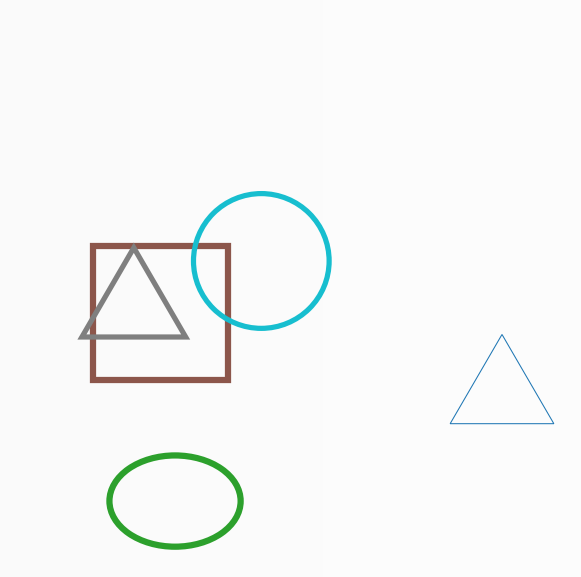[{"shape": "triangle", "thickness": 0.5, "radius": 0.52, "center": [0.864, 0.317]}, {"shape": "oval", "thickness": 3, "radius": 0.56, "center": [0.301, 0.131]}, {"shape": "square", "thickness": 3, "radius": 0.58, "center": [0.276, 0.457]}, {"shape": "triangle", "thickness": 2.5, "radius": 0.52, "center": [0.23, 0.467]}, {"shape": "circle", "thickness": 2.5, "radius": 0.58, "center": [0.45, 0.547]}]